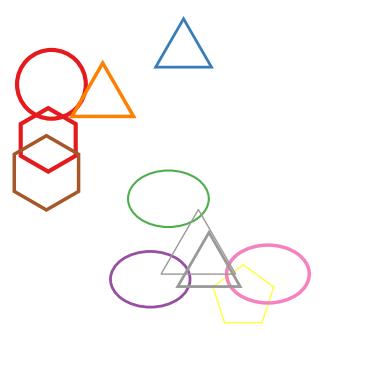[{"shape": "hexagon", "thickness": 3, "radius": 0.41, "center": [0.125, 0.637]}, {"shape": "circle", "thickness": 3, "radius": 0.45, "center": [0.134, 0.781]}, {"shape": "triangle", "thickness": 2, "radius": 0.42, "center": [0.477, 0.867]}, {"shape": "oval", "thickness": 1.5, "radius": 0.52, "center": [0.437, 0.484]}, {"shape": "oval", "thickness": 2, "radius": 0.52, "center": [0.39, 0.275]}, {"shape": "triangle", "thickness": 2.5, "radius": 0.46, "center": [0.267, 0.744]}, {"shape": "pentagon", "thickness": 1, "radius": 0.42, "center": [0.632, 0.229]}, {"shape": "hexagon", "thickness": 2.5, "radius": 0.48, "center": [0.121, 0.551]}, {"shape": "oval", "thickness": 2.5, "radius": 0.54, "center": [0.696, 0.288]}, {"shape": "triangle", "thickness": 1, "radius": 0.56, "center": [0.515, 0.344]}, {"shape": "triangle", "thickness": 2, "radius": 0.47, "center": [0.543, 0.302]}]